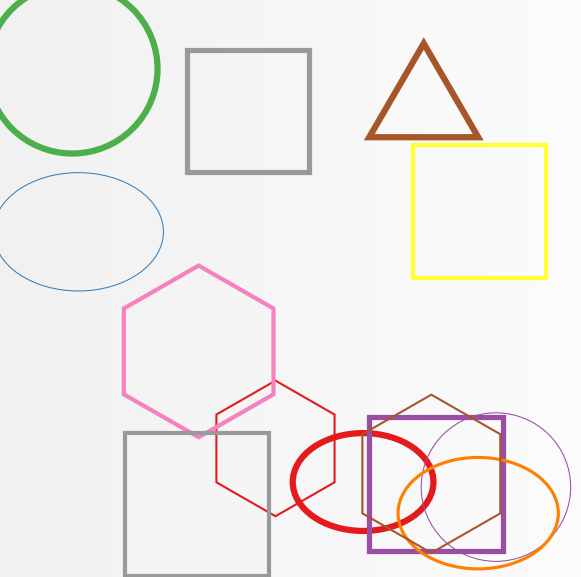[{"shape": "hexagon", "thickness": 1, "radius": 0.59, "center": [0.474, 0.223]}, {"shape": "oval", "thickness": 3, "radius": 0.61, "center": [0.625, 0.164]}, {"shape": "oval", "thickness": 0.5, "radius": 0.73, "center": [0.135, 0.598]}, {"shape": "circle", "thickness": 3, "radius": 0.73, "center": [0.124, 0.88]}, {"shape": "circle", "thickness": 0.5, "radius": 0.64, "center": [0.853, 0.156]}, {"shape": "square", "thickness": 2.5, "radius": 0.58, "center": [0.751, 0.161]}, {"shape": "oval", "thickness": 1.5, "radius": 0.69, "center": [0.823, 0.111]}, {"shape": "square", "thickness": 2, "radius": 0.57, "center": [0.825, 0.633]}, {"shape": "hexagon", "thickness": 1, "radius": 0.68, "center": [0.742, 0.179]}, {"shape": "triangle", "thickness": 3, "radius": 0.54, "center": [0.729, 0.816]}, {"shape": "hexagon", "thickness": 2, "radius": 0.74, "center": [0.342, 0.391]}, {"shape": "square", "thickness": 2.5, "radius": 0.53, "center": [0.427, 0.807]}, {"shape": "square", "thickness": 2, "radius": 0.62, "center": [0.338, 0.126]}]